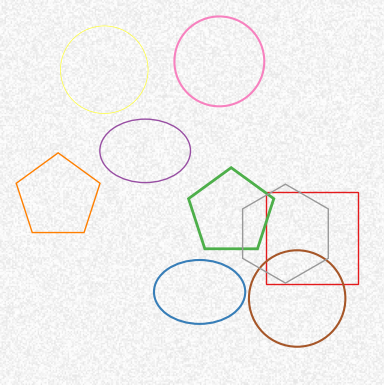[{"shape": "square", "thickness": 1, "radius": 0.6, "center": [0.811, 0.382]}, {"shape": "oval", "thickness": 1.5, "radius": 0.59, "center": [0.518, 0.242]}, {"shape": "pentagon", "thickness": 2, "radius": 0.58, "center": [0.6, 0.448]}, {"shape": "oval", "thickness": 1, "radius": 0.59, "center": [0.377, 0.608]}, {"shape": "pentagon", "thickness": 1, "radius": 0.57, "center": [0.151, 0.489]}, {"shape": "circle", "thickness": 0.5, "radius": 0.57, "center": [0.271, 0.819]}, {"shape": "circle", "thickness": 1.5, "radius": 0.63, "center": [0.772, 0.225]}, {"shape": "circle", "thickness": 1.5, "radius": 0.58, "center": [0.57, 0.841]}, {"shape": "hexagon", "thickness": 1, "radius": 0.64, "center": [0.741, 0.393]}]